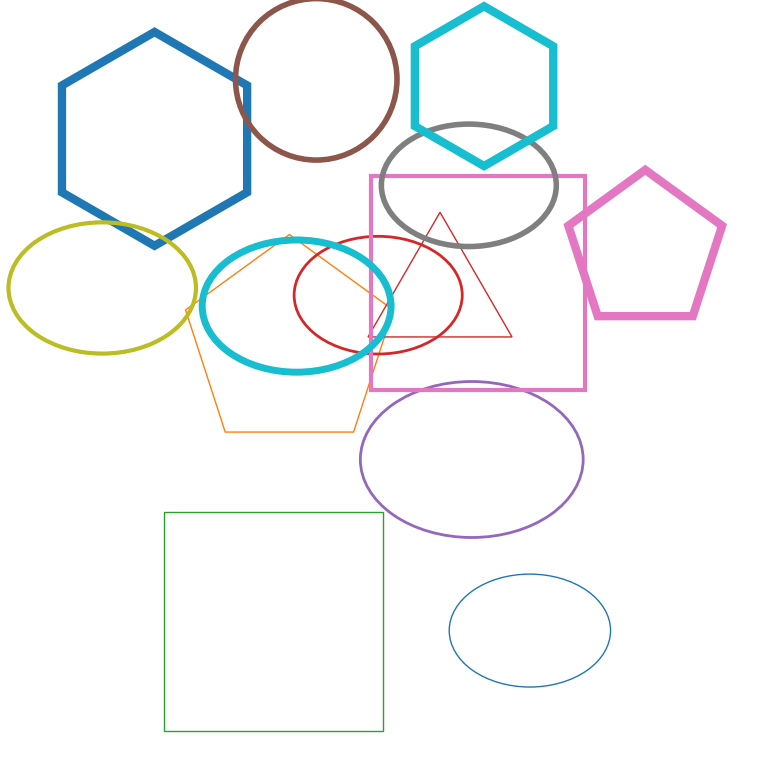[{"shape": "oval", "thickness": 0.5, "radius": 0.52, "center": [0.688, 0.181]}, {"shape": "hexagon", "thickness": 3, "radius": 0.69, "center": [0.201, 0.82]}, {"shape": "pentagon", "thickness": 0.5, "radius": 0.71, "center": [0.376, 0.554]}, {"shape": "square", "thickness": 0.5, "radius": 0.71, "center": [0.355, 0.192]}, {"shape": "triangle", "thickness": 0.5, "radius": 0.54, "center": [0.571, 0.616]}, {"shape": "oval", "thickness": 1, "radius": 0.55, "center": [0.491, 0.617]}, {"shape": "oval", "thickness": 1, "radius": 0.72, "center": [0.613, 0.403]}, {"shape": "circle", "thickness": 2, "radius": 0.52, "center": [0.411, 0.897]}, {"shape": "square", "thickness": 1.5, "radius": 0.69, "center": [0.621, 0.633]}, {"shape": "pentagon", "thickness": 3, "radius": 0.52, "center": [0.838, 0.674]}, {"shape": "oval", "thickness": 2, "radius": 0.57, "center": [0.609, 0.759]}, {"shape": "oval", "thickness": 1.5, "radius": 0.61, "center": [0.133, 0.626]}, {"shape": "oval", "thickness": 2.5, "radius": 0.61, "center": [0.385, 0.602]}, {"shape": "hexagon", "thickness": 3, "radius": 0.52, "center": [0.629, 0.888]}]